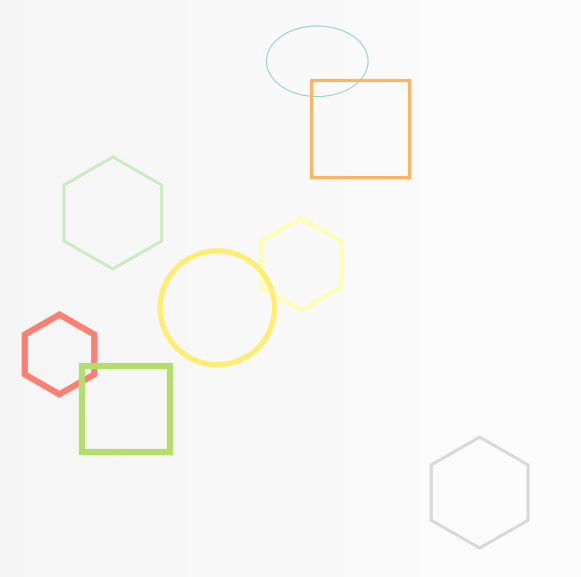[{"shape": "oval", "thickness": 0.5, "radius": 0.44, "center": [0.546, 0.893]}, {"shape": "hexagon", "thickness": 2, "radius": 0.4, "center": [0.518, 0.542]}, {"shape": "hexagon", "thickness": 3, "radius": 0.34, "center": [0.102, 0.385]}, {"shape": "square", "thickness": 1.5, "radius": 0.42, "center": [0.619, 0.777]}, {"shape": "square", "thickness": 3, "radius": 0.38, "center": [0.217, 0.291]}, {"shape": "hexagon", "thickness": 1.5, "radius": 0.48, "center": [0.825, 0.146]}, {"shape": "hexagon", "thickness": 1.5, "radius": 0.48, "center": [0.194, 0.63]}, {"shape": "circle", "thickness": 2.5, "radius": 0.49, "center": [0.374, 0.466]}]